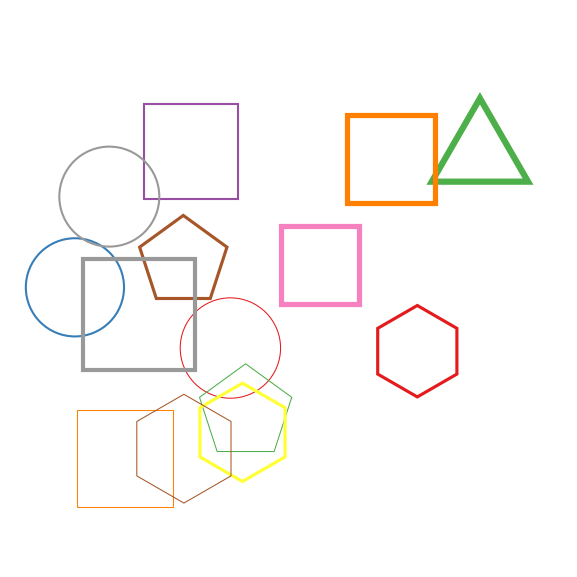[{"shape": "circle", "thickness": 0.5, "radius": 0.43, "center": [0.399, 0.396]}, {"shape": "hexagon", "thickness": 1.5, "radius": 0.4, "center": [0.723, 0.391]}, {"shape": "circle", "thickness": 1, "radius": 0.43, "center": [0.13, 0.502]}, {"shape": "triangle", "thickness": 3, "radius": 0.48, "center": [0.831, 0.733]}, {"shape": "pentagon", "thickness": 0.5, "radius": 0.42, "center": [0.425, 0.285]}, {"shape": "square", "thickness": 1, "radius": 0.41, "center": [0.33, 0.737]}, {"shape": "square", "thickness": 2.5, "radius": 0.38, "center": [0.677, 0.724]}, {"shape": "square", "thickness": 0.5, "radius": 0.42, "center": [0.216, 0.205]}, {"shape": "hexagon", "thickness": 1.5, "radius": 0.43, "center": [0.42, 0.251]}, {"shape": "hexagon", "thickness": 0.5, "radius": 0.47, "center": [0.318, 0.222]}, {"shape": "pentagon", "thickness": 1.5, "radius": 0.4, "center": [0.317, 0.547]}, {"shape": "square", "thickness": 2.5, "radius": 0.34, "center": [0.553, 0.541]}, {"shape": "square", "thickness": 2, "radius": 0.48, "center": [0.24, 0.454]}, {"shape": "circle", "thickness": 1, "radius": 0.43, "center": [0.189, 0.659]}]